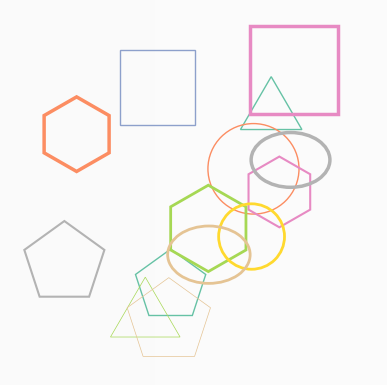[{"shape": "pentagon", "thickness": 1, "radius": 0.48, "center": [0.44, 0.258]}, {"shape": "triangle", "thickness": 1, "radius": 0.46, "center": [0.7, 0.709]}, {"shape": "hexagon", "thickness": 2.5, "radius": 0.48, "center": [0.198, 0.651]}, {"shape": "circle", "thickness": 1, "radius": 0.59, "center": [0.654, 0.562]}, {"shape": "square", "thickness": 1, "radius": 0.48, "center": [0.405, 0.773]}, {"shape": "hexagon", "thickness": 1.5, "radius": 0.46, "center": [0.721, 0.501]}, {"shape": "square", "thickness": 2.5, "radius": 0.57, "center": [0.759, 0.819]}, {"shape": "hexagon", "thickness": 2, "radius": 0.56, "center": [0.538, 0.407]}, {"shape": "triangle", "thickness": 0.5, "radius": 0.52, "center": [0.375, 0.176]}, {"shape": "circle", "thickness": 2, "radius": 0.42, "center": [0.649, 0.386]}, {"shape": "pentagon", "thickness": 0.5, "radius": 0.57, "center": [0.436, 0.166]}, {"shape": "oval", "thickness": 2, "radius": 0.53, "center": [0.539, 0.338]}, {"shape": "oval", "thickness": 2.5, "radius": 0.51, "center": [0.75, 0.585]}, {"shape": "pentagon", "thickness": 1.5, "radius": 0.54, "center": [0.166, 0.317]}]